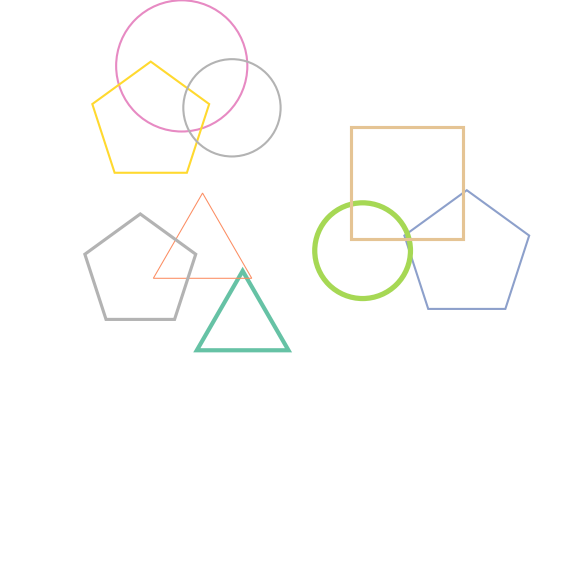[{"shape": "triangle", "thickness": 2, "radius": 0.46, "center": [0.42, 0.438]}, {"shape": "triangle", "thickness": 0.5, "radius": 0.49, "center": [0.351, 0.566]}, {"shape": "pentagon", "thickness": 1, "radius": 0.57, "center": [0.808, 0.556]}, {"shape": "circle", "thickness": 1, "radius": 0.57, "center": [0.315, 0.885]}, {"shape": "circle", "thickness": 2.5, "radius": 0.41, "center": [0.628, 0.565]}, {"shape": "pentagon", "thickness": 1, "radius": 0.53, "center": [0.261, 0.786]}, {"shape": "square", "thickness": 1.5, "radius": 0.48, "center": [0.705, 0.682]}, {"shape": "pentagon", "thickness": 1.5, "radius": 0.5, "center": [0.243, 0.528]}, {"shape": "circle", "thickness": 1, "radius": 0.42, "center": [0.402, 0.812]}]